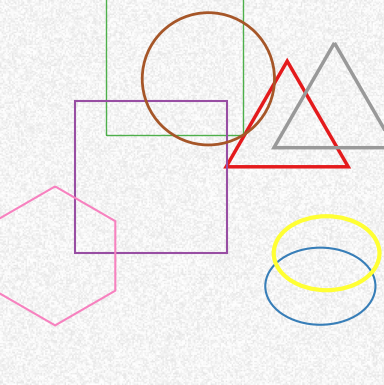[{"shape": "triangle", "thickness": 2.5, "radius": 0.92, "center": [0.746, 0.658]}, {"shape": "oval", "thickness": 1.5, "radius": 0.72, "center": [0.832, 0.257]}, {"shape": "square", "thickness": 1, "radius": 0.89, "center": [0.454, 0.826]}, {"shape": "square", "thickness": 1.5, "radius": 0.99, "center": [0.393, 0.54]}, {"shape": "oval", "thickness": 3, "radius": 0.69, "center": [0.848, 0.342]}, {"shape": "circle", "thickness": 2, "radius": 0.86, "center": [0.541, 0.795]}, {"shape": "hexagon", "thickness": 1.5, "radius": 0.9, "center": [0.143, 0.335]}, {"shape": "triangle", "thickness": 2.5, "radius": 0.91, "center": [0.869, 0.707]}]